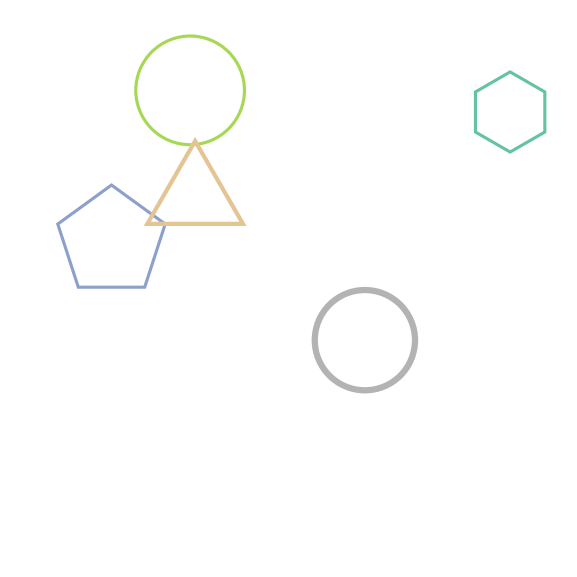[{"shape": "hexagon", "thickness": 1.5, "radius": 0.35, "center": [0.883, 0.805]}, {"shape": "pentagon", "thickness": 1.5, "radius": 0.49, "center": [0.193, 0.581]}, {"shape": "circle", "thickness": 1.5, "radius": 0.47, "center": [0.329, 0.843]}, {"shape": "triangle", "thickness": 2, "radius": 0.48, "center": [0.338, 0.659]}, {"shape": "circle", "thickness": 3, "radius": 0.43, "center": [0.632, 0.41]}]